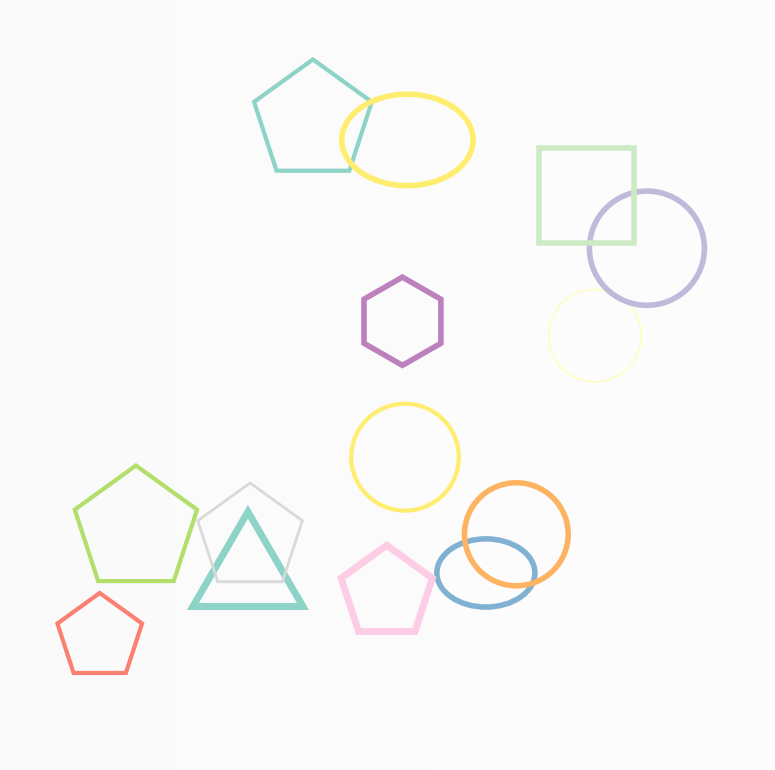[{"shape": "pentagon", "thickness": 1.5, "radius": 0.4, "center": [0.404, 0.843]}, {"shape": "triangle", "thickness": 2.5, "radius": 0.41, "center": [0.32, 0.253]}, {"shape": "circle", "thickness": 0.5, "radius": 0.3, "center": [0.768, 0.564]}, {"shape": "circle", "thickness": 2, "radius": 0.37, "center": [0.835, 0.678]}, {"shape": "pentagon", "thickness": 1.5, "radius": 0.29, "center": [0.129, 0.172]}, {"shape": "oval", "thickness": 2, "radius": 0.32, "center": [0.627, 0.256]}, {"shape": "circle", "thickness": 2, "radius": 0.33, "center": [0.666, 0.306]}, {"shape": "pentagon", "thickness": 1.5, "radius": 0.41, "center": [0.175, 0.312]}, {"shape": "pentagon", "thickness": 2.5, "radius": 0.31, "center": [0.499, 0.23]}, {"shape": "pentagon", "thickness": 1, "radius": 0.35, "center": [0.323, 0.302]}, {"shape": "hexagon", "thickness": 2, "radius": 0.29, "center": [0.519, 0.583]}, {"shape": "square", "thickness": 2, "radius": 0.31, "center": [0.757, 0.746]}, {"shape": "circle", "thickness": 1.5, "radius": 0.35, "center": [0.523, 0.406]}, {"shape": "oval", "thickness": 2, "radius": 0.42, "center": [0.526, 0.818]}]